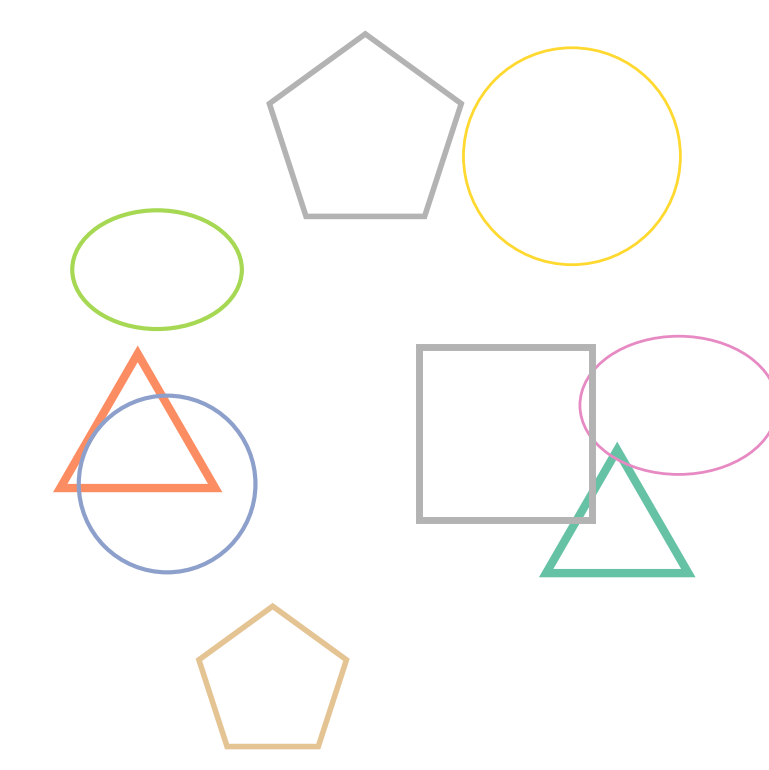[{"shape": "triangle", "thickness": 3, "radius": 0.53, "center": [0.802, 0.309]}, {"shape": "triangle", "thickness": 3, "radius": 0.58, "center": [0.179, 0.424]}, {"shape": "circle", "thickness": 1.5, "radius": 0.57, "center": [0.217, 0.371]}, {"shape": "oval", "thickness": 1, "radius": 0.64, "center": [0.881, 0.474]}, {"shape": "oval", "thickness": 1.5, "radius": 0.55, "center": [0.204, 0.65]}, {"shape": "circle", "thickness": 1, "radius": 0.7, "center": [0.743, 0.797]}, {"shape": "pentagon", "thickness": 2, "radius": 0.5, "center": [0.354, 0.112]}, {"shape": "square", "thickness": 2.5, "radius": 0.56, "center": [0.656, 0.437]}, {"shape": "pentagon", "thickness": 2, "radius": 0.66, "center": [0.474, 0.825]}]